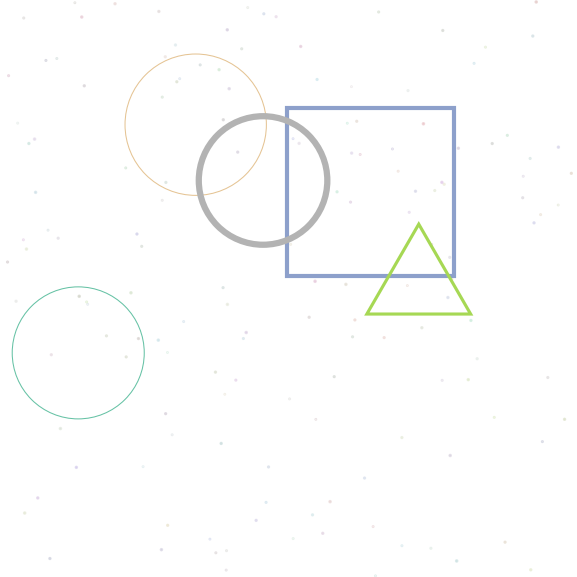[{"shape": "circle", "thickness": 0.5, "radius": 0.57, "center": [0.135, 0.388]}, {"shape": "square", "thickness": 2, "radius": 0.73, "center": [0.642, 0.667]}, {"shape": "triangle", "thickness": 1.5, "radius": 0.52, "center": [0.725, 0.507]}, {"shape": "circle", "thickness": 0.5, "radius": 0.61, "center": [0.339, 0.783]}, {"shape": "circle", "thickness": 3, "radius": 0.56, "center": [0.456, 0.687]}]